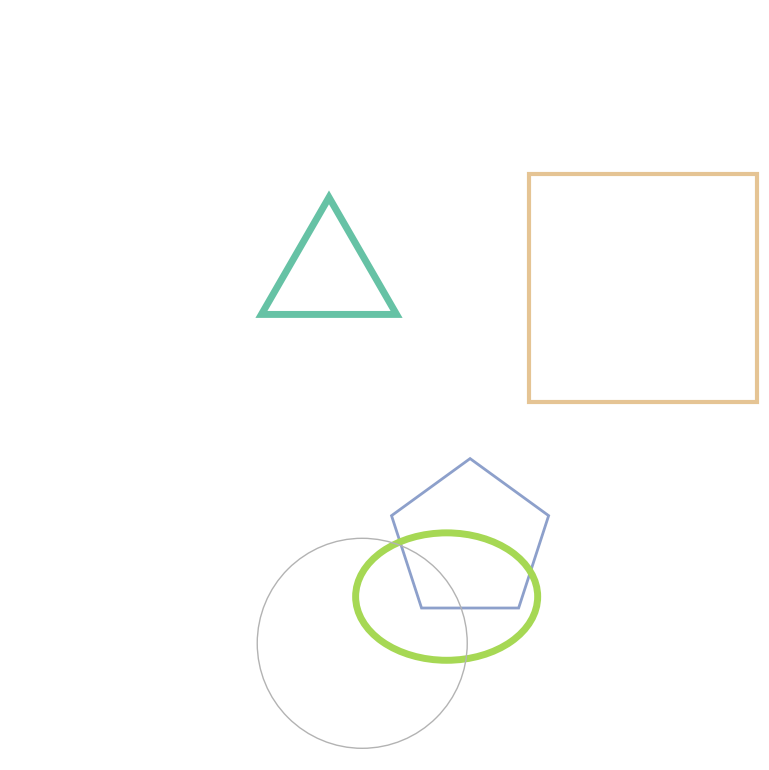[{"shape": "triangle", "thickness": 2.5, "radius": 0.51, "center": [0.427, 0.642]}, {"shape": "pentagon", "thickness": 1, "radius": 0.54, "center": [0.61, 0.297]}, {"shape": "oval", "thickness": 2.5, "radius": 0.59, "center": [0.58, 0.225]}, {"shape": "square", "thickness": 1.5, "radius": 0.74, "center": [0.835, 0.626]}, {"shape": "circle", "thickness": 0.5, "radius": 0.68, "center": [0.47, 0.165]}]